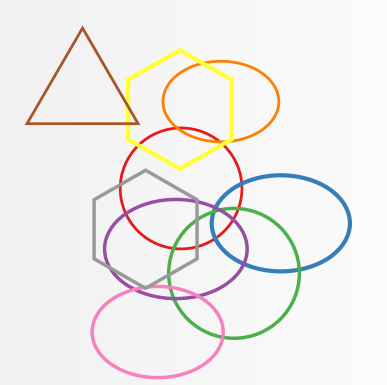[{"shape": "circle", "thickness": 2, "radius": 0.79, "center": [0.467, 0.511]}, {"shape": "oval", "thickness": 3, "radius": 0.89, "center": [0.725, 0.42]}, {"shape": "circle", "thickness": 2.5, "radius": 0.84, "center": [0.604, 0.29]}, {"shape": "oval", "thickness": 2.5, "radius": 0.92, "center": [0.454, 0.353]}, {"shape": "oval", "thickness": 2, "radius": 0.75, "center": [0.57, 0.736]}, {"shape": "hexagon", "thickness": 3, "radius": 0.77, "center": [0.464, 0.715]}, {"shape": "triangle", "thickness": 2, "radius": 0.83, "center": [0.213, 0.761]}, {"shape": "oval", "thickness": 2.5, "radius": 0.85, "center": [0.407, 0.138]}, {"shape": "hexagon", "thickness": 2.5, "radius": 0.77, "center": [0.376, 0.404]}]